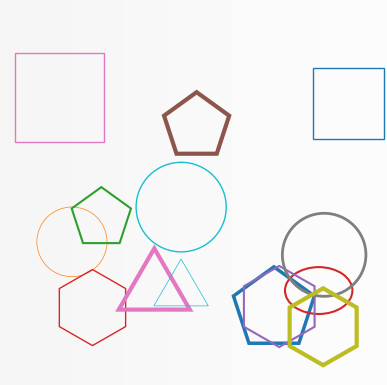[{"shape": "square", "thickness": 1, "radius": 0.46, "center": [0.9, 0.731]}, {"shape": "pentagon", "thickness": 2.5, "radius": 0.55, "center": [0.707, 0.197]}, {"shape": "circle", "thickness": 0.5, "radius": 0.45, "center": [0.186, 0.372]}, {"shape": "pentagon", "thickness": 1.5, "radius": 0.4, "center": [0.261, 0.434]}, {"shape": "oval", "thickness": 1.5, "radius": 0.43, "center": [0.822, 0.245]}, {"shape": "hexagon", "thickness": 1, "radius": 0.49, "center": [0.239, 0.201]}, {"shape": "hexagon", "thickness": 1.5, "radius": 0.53, "center": [0.721, 0.204]}, {"shape": "pentagon", "thickness": 3, "radius": 0.44, "center": [0.507, 0.672]}, {"shape": "triangle", "thickness": 3, "radius": 0.53, "center": [0.398, 0.249]}, {"shape": "square", "thickness": 1, "radius": 0.58, "center": [0.154, 0.747]}, {"shape": "circle", "thickness": 2, "radius": 0.54, "center": [0.837, 0.338]}, {"shape": "hexagon", "thickness": 3, "radius": 0.5, "center": [0.834, 0.151]}, {"shape": "triangle", "thickness": 0.5, "radius": 0.41, "center": [0.467, 0.246]}, {"shape": "circle", "thickness": 1, "radius": 0.58, "center": [0.468, 0.462]}]